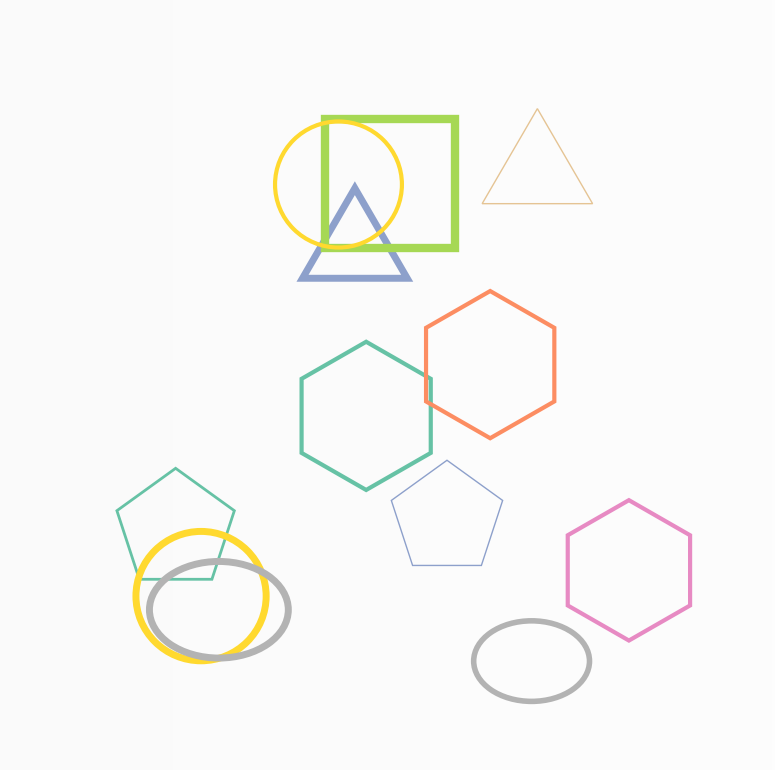[{"shape": "pentagon", "thickness": 1, "radius": 0.4, "center": [0.227, 0.312]}, {"shape": "hexagon", "thickness": 1.5, "radius": 0.48, "center": [0.472, 0.46]}, {"shape": "hexagon", "thickness": 1.5, "radius": 0.48, "center": [0.632, 0.526]}, {"shape": "triangle", "thickness": 2.5, "radius": 0.39, "center": [0.458, 0.678]}, {"shape": "pentagon", "thickness": 0.5, "radius": 0.38, "center": [0.577, 0.327]}, {"shape": "hexagon", "thickness": 1.5, "radius": 0.46, "center": [0.812, 0.259]}, {"shape": "square", "thickness": 3, "radius": 0.42, "center": [0.503, 0.762]}, {"shape": "circle", "thickness": 1.5, "radius": 0.41, "center": [0.437, 0.76]}, {"shape": "circle", "thickness": 2.5, "radius": 0.42, "center": [0.259, 0.226]}, {"shape": "triangle", "thickness": 0.5, "radius": 0.41, "center": [0.693, 0.777]}, {"shape": "oval", "thickness": 2, "radius": 0.37, "center": [0.686, 0.141]}, {"shape": "oval", "thickness": 2.5, "radius": 0.45, "center": [0.282, 0.208]}]